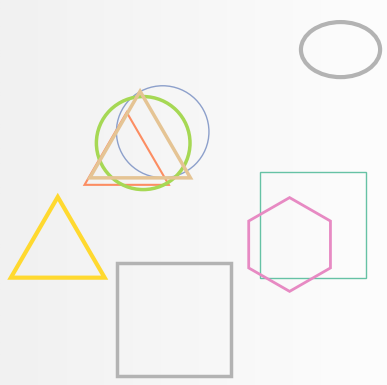[{"shape": "square", "thickness": 1, "radius": 0.69, "center": [0.808, 0.417]}, {"shape": "triangle", "thickness": 1.5, "radius": 0.63, "center": [0.327, 0.583]}, {"shape": "circle", "thickness": 1, "radius": 0.6, "center": [0.42, 0.658]}, {"shape": "hexagon", "thickness": 2, "radius": 0.61, "center": [0.747, 0.365]}, {"shape": "circle", "thickness": 2.5, "radius": 0.6, "center": [0.37, 0.628]}, {"shape": "triangle", "thickness": 3, "radius": 0.7, "center": [0.149, 0.349]}, {"shape": "triangle", "thickness": 2.5, "radius": 0.75, "center": [0.362, 0.613]}, {"shape": "oval", "thickness": 3, "radius": 0.51, "center": [0.879, 0.871]}, {"shape": "square", "thickness": 2.5, "radius": 0.73, "center": [0.45, 0.171]}]